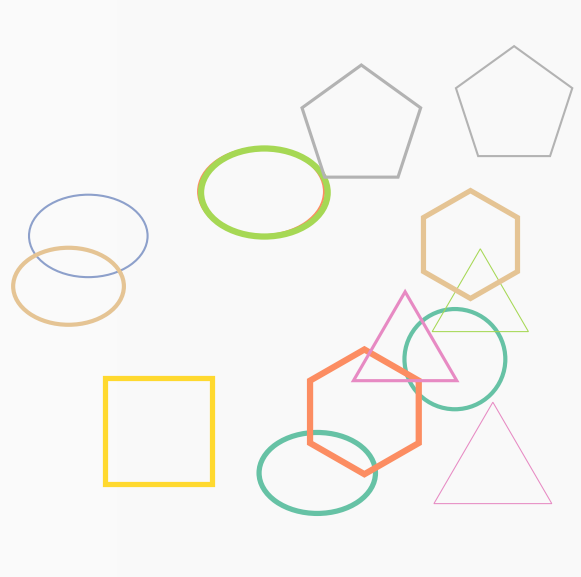[{"shape": "circle", "thickness": 2, "radius": 0.43, "center": [0.783, 0.377]}, {"shape": "oval", "thickness": 2.5, "radius": 0.5, "center": [0.546, 0.18]}, {"shape": "hexagon", "thickness": 3, "radius": 0.54, "center": [0.627, 0.286]}, {"shape": "oval", "thickness": 1, "radius": 0.54, "center": [0.449, 0.667]}, {"shape": "oval", "thickness": 1, "radius": 0.51, "center": [0.152, 0.591]}, {"shape": "triangle", "thickness": 0.5, "radius": 0.59, "center": [0.848, 0.186]}, {"shape": "triangle", "thickness": 1.5, "radius": 0.51, "center": [0.697, 0.391]}, {"shape": "triangle", "thickness": 0.5, "radius": 0.48, "center": [0.826, 0.473]}, {"shape": "oval", "thickness": 3, "radius": 0.54, "center": [0.455, 0.666]}, {"shape": "square", "thickness": 2.5, "radius": 0.46, "center": [0.272, 0.252]}, {"shape": "hexagon", "thickness": 2.5, "radius": 0.47, "center": [0.809, 0.576]}, {"shape": "oval", "thickness": 2, "radius": 0.48, "center": [0.118, 0.503]}, {"shape": "pentagon", "thickness": 1, "radius": 0.53, "center": [0.884, 0.814]}, {"shape": "pentagon", "thickness": 1.5, "radius": 0.54, "center": [0.622, 0.779]}]